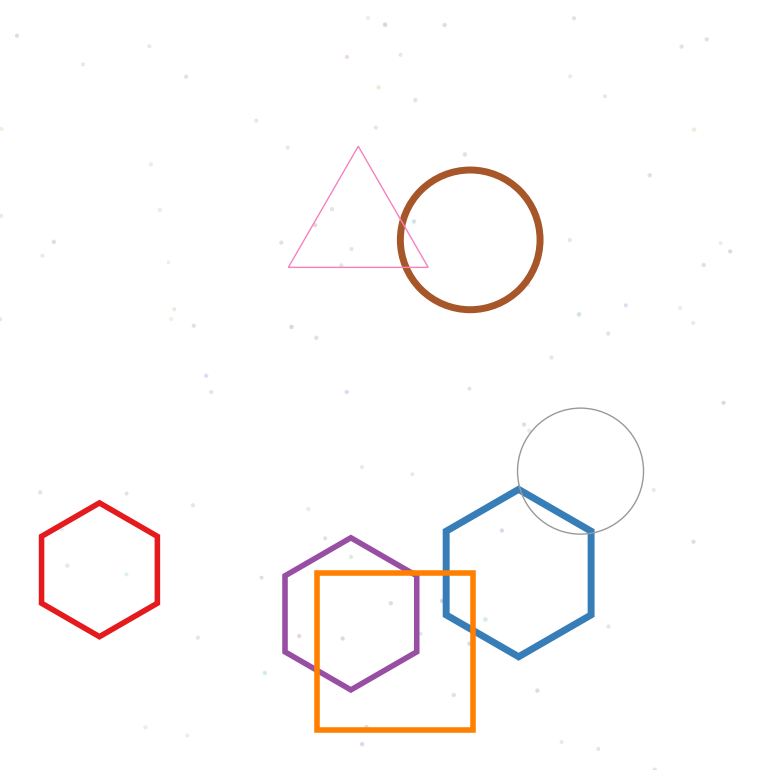[{"shape": "hexagon", "thickness": 2, "radius": 0.43, "center": [0.129, 0.26]}, {"shape": "hexagon", "thickness": 2.5, "radius": 0.54, "center": [0.674, 0.256]}, {"shape": "hexagon", "thickness": 2, "radius": 0.49, "center": [0.456, 0.203]}, {"shape": "square", "thickness": 2, "radius": 0.51, "center": [0.513, 0.154]}, {"shape": "circle", "thickness": 2.5, "radius": 0.45, "center": [0.611, 0.688]}, {"shape": "triangle", "thickness": 0.5, "radius": 0.52, "center": [0.465, 0.705]}, {"shape": "circle", "thickness": 0.5, "radius": 0.41, "center": [0.754, 0.388]}]